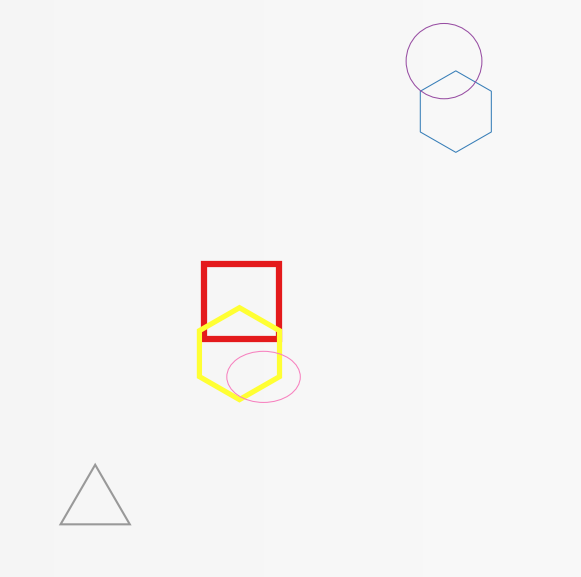[{"shape": "square", "thickness": 3, "radius": 0.32, "center": [0.415, 0.477]}, {"shape": "hexagon", "thickness": 0.5, "radius": 0.35, "center": [0.784, 0.806]}, {"shape": "circle", "thickness": 0.5, "radius": 0.33, "center": [0.764, 0.893]}, {"shape": "hexagon", "thickness": 2.5, "radius": 0.4, "center": [0.412, 0.387]}, {"shape": "oval", "thickness": 0.5, "radius": 0.32, "center": [0.453, 0.347]}, {"shape": "triangle", "thickness": 1, "radius": 0.34, "center": [0.164, 0.126]}]